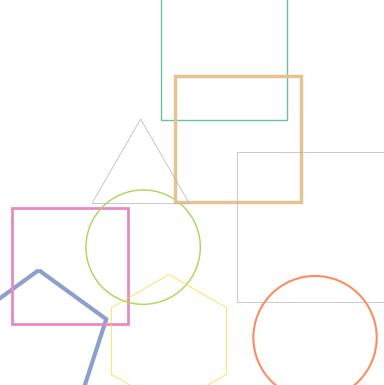[{"shape": "square", "thickness": 1, "radius": 0.82, "center": [0.582, 0.852]}, {"shape": "circle", "thickness": 1.5, "radius": 0.8, "center": [0.818, 0.123]}, {"shape": "pentagon", "thickness": 3, "radius": 0.92, "center": [0.101, 0.114]}, {"shape": "square", "thickness": 2, "radius": 0.76, "center": [0.181, 0.309]}, {"shape": "circle", "thickness": 1, "radius": 0.74, "center": [0.372, 0.358]}, {"shape": "hexagon", "thickness": 0.5, "radius": 0.86, "center": [0.439, 0.114]}, {"shape": "square", "thickness": 2.5, "radius": 0.82, "center": [0.618, 0.639]}, {"shape": "triangle", "thickness": 0.5, "radius": 0.73, "center": [0.365, 0.545]}, {"shape": "square", "thickness": 0.5, "radius": 0.97, "center": [0.811, 0.411]}]